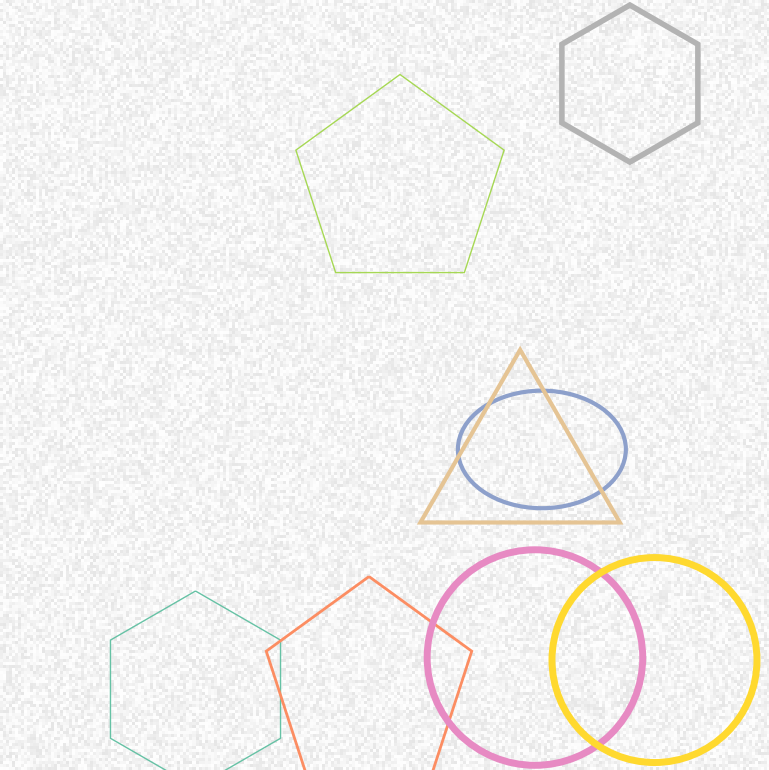[{"shape": "hexagon", "thickness": 0.5, "radius": 0.64, "center": [0.254, 0.105]}, {"shape": "pentagon", "thickness": 1, "radius": 0.7, "center": [0.479, 0.111]}, {"shape": "oval", "thickness": 1.5, "radius": 0.55, "center": [0.704, 0.416]}, {"shape": "circle", "thickness": 2.5, "radius": 0.7, "center": [0.695, 0.146]}, {"shape": "pentagon", "thickness": 0.5, "radius": 0.71, "center": [0.519, 0.761]}, {"shape": "circle", "thickness": 2.5, "radius": 0.67, "center": [0.85, 0.143]}, {"shape": "triangle", "thickness": 1.5, "radius": 0.75, "center": [0.676, 0.396]}, {"shape": "hexagon", "thickness": 2, "radius": 0.51, "center": [0.818, 0.891]}]